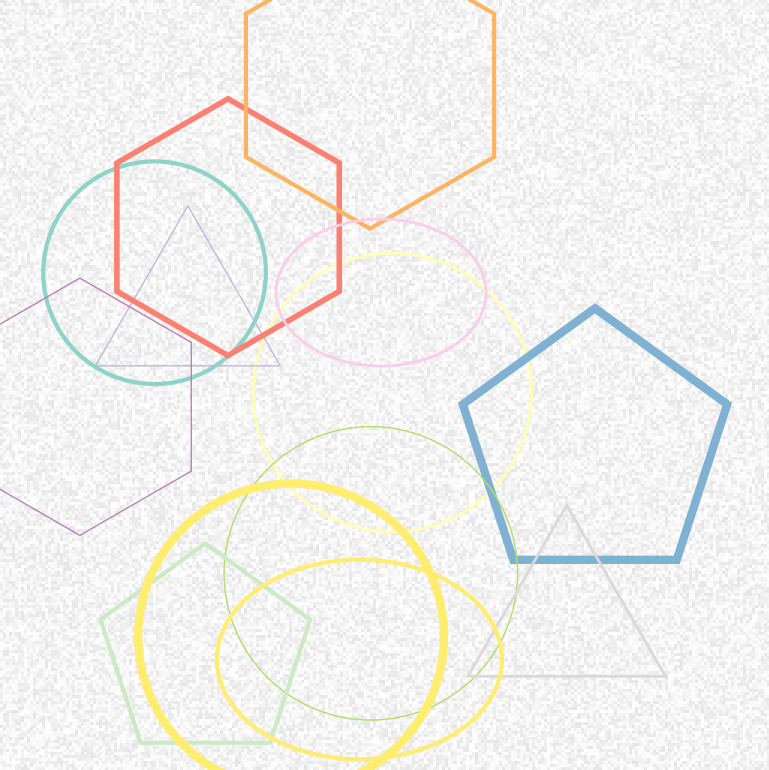[{"shape": "circle", "thickness": 1.5, "radius": 0.72, "center": [0.201, 0.646]}, {"shape": "circle", "thickness": 1, "radius": 0.9, "center": [0.51, 0.49]}, {"shape": "triangle", "thickness": 0.5, "radius": 0.69, "center": [0.244, 0.594]}, {"shape": "hexagon", "thickness": 2, "radius": 0.83, "center": [0.296, 0.705]}, {"shape": "pentagon", "thickness": 3, "radius": 0.9, "center": [0.773, 0.419]}, {"shape": "hexagon", "thickness": 1.5, "radius": 0.93, "center": [0.481, 0.889]}, {"shape": "circle", "thickness": 0.5, "radius": 0.95, "center": [0.482, 0.255]}, {"shape": "oval", "thickness": 1, "radius": 0.68, "center": [0.495, 0.62]}, {"shape": "triangle", "thickness": 1, "radius": 0.74, "center": [0.736, 0.196]}, {"shape": "hexagon", "thickness": 0.5, "radius": 0.84, "center": [0.104, 0.472]}, {"shape": "pentagon", "thickness": 1.5, "radius": 0.72, "center": [0.267, 0.151]}, {"shape": "circle", "thickness": 3, "radius": 0.99, "center": [0.378, 0.173]}, {"shape": "oval", "thickness": 1.5, "radius": 0.93, "center": [0.467, 0.144]}]